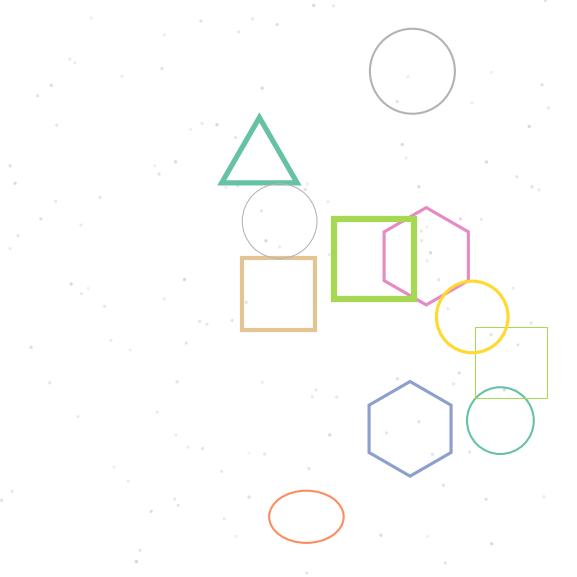[{"shape": "triangle", "thickness": 2.5, "radius": 0.38, "center": [0.449, 0.72]}, {"shape": "circle", "thickness": 1, "radius": 0.29, "center": [0.866, 0.271]}, {"shape": "oval", "thickness": 1, "radius": 0.32, "center": [0.531, 0.104]}, {"shape": "hexagon", "thickness": 1.5, "radius": 0.41, "center": [0.71, 0.257]}, {"shape": "hexagon", "thickness": 1.5, "radius": 0.42, "center": [0.738, 0.555]}, {"shape": "square", "thickness": 0.5, "radius": 0.31, "center": [0.885, 0.371]}, {"shape": "square", "thickness": 3, "radius": 0.34, "center": [0.648, 0.55]}, {"shape": "circle", "thickness": 1.5, "radius": 0.31, "center": [0.818, 0.45]}, {"shape": "square", "thickness": 2, "radius": 0.31, "center": [0.482, 0.49]}, {"shape": "circle", "thickness": 0.5, "radius": 0.32, "center": [0.484, 0.616]}, {"shape": "circle", "thickness": 1, "radius": 0.37, "center": [0.714, 0.876]}]